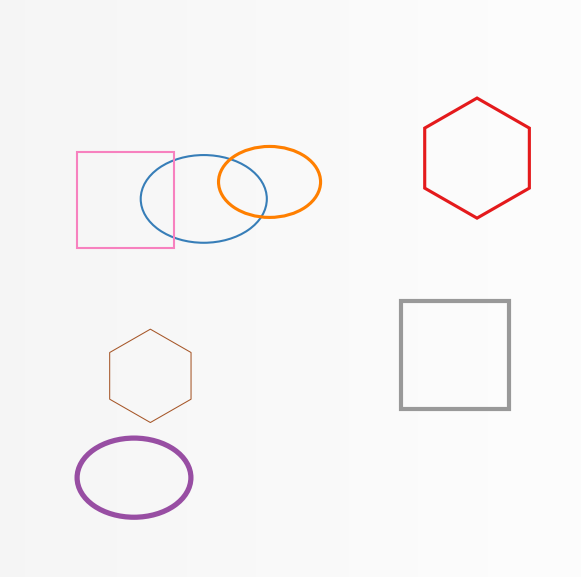[{"shape": "hexagon", "thickness": 1.5, "radius": 0.52, "center": [0.821, 0.725]}, {"shape": "oval", "thickness": 1, "radius": 0.54, "center": [0.351, 0.655]}, {"shape": "oval", "thickness": 2.5, "radius": 0.49, "center": [0.231, 0.172]}, {"shape": "oval", "thickness": 1.5, "radius": 0.44, "center": [0.464, 0.684]}, {"shape": "hexagon", "thickness": 0.5, "radius": 0.4, "center": [0.259, 0.348]}, {"shape": "square", "thickness": 1, "radius": 0.42, "center": [0.216, 0.653]}, {"shape": "square", "thickness": 2, "radius": 0.47, "center": [0.783, 0.385]}]